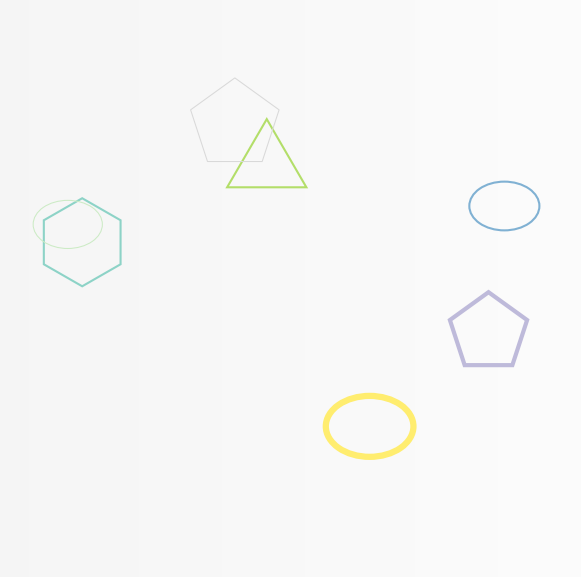[{"shape": "hexagon", "thickness": 1, "radius": 0.38, "center": [0.141, 0.58]}, {"shape": "pentagon", "thickness": 2, "radius": 0.35, "center": [0.84, 0.423]}, {"shape": "oval", "thickness": 1, "radius": 0.3, "center": [0.868, 0.642]}, {"shape": "triangle", "thickness": 1, "radius": 0.39, "center": [0.459, 0.714]}, {"shape": "pentagon", "thickness": 0.5, "radius": 0.4, "center": [0.404, 0.784]}, {"shape": "oval", "thickness": 0.5, "radius": 0.3, "center": [0.117, 0.611]}, {"shape": "oval", "thickness": 3, "radius": 0.38, "center": [0.636, 0.261]}]